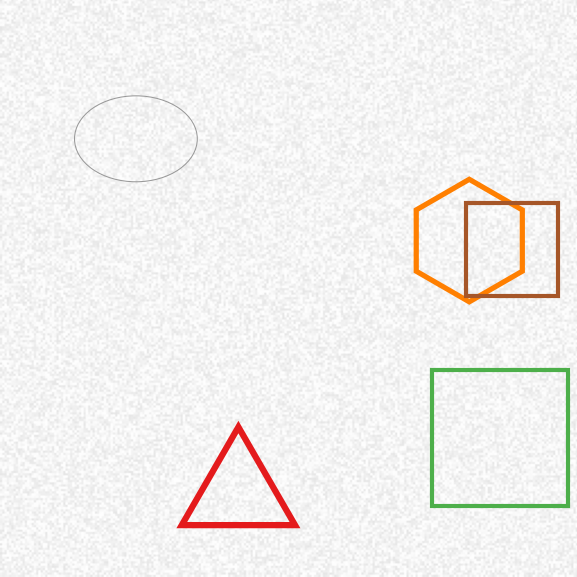[{"shape": "triangle", "thickness": 3, "radius": 0.57, "center": [0.413, 0.146]}, {"shape": "square", "thickness": 2, "radius": 0.59, "center": [0.866, 0.241]}, {"shape": "hexagon", "thickness": 2.5, "radius": 0.53, "center": [0.813, 0.583]}, {"shape": "square", "thickness": 2, "radius": 0.4, "center": [0.886, 0.567]}, {"shape": "oval", "thickness": 0.5, "radius": 0.53, "center": [0.235, 0.759]}]